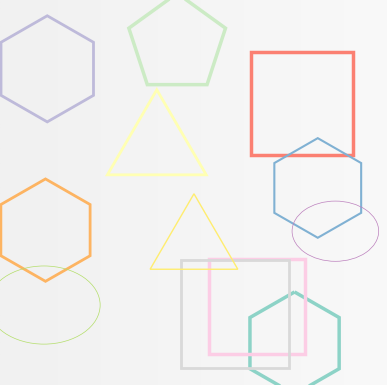[{"shape": "hexagon", "thickness": 2.5, "radius": 0.66, "center": [0.76, 0.109]}, {"shape": "triangle", "thickness": 2, "radius": 0.74, "center": [0.405, 0.62]}, {"shape": "hexagon", "thickness": 2, "radius": 0.69, "center": [0.122, 0.821]}, {"shape": "square", "thickness": 2.5, "radius": 0.66, "center": [0.779, 0.731]}, {"shape": "hexagon", "thickness": 1.5, "radius": 0.65, "center": [0.82, 0.512]}, {"shape": "hexagon", "thickness": 2, "radius": 0.66, "center": [0.117, 0.402]}, {"shape": "oval", "thickness": 0.5, "radius": 0.73, "center": [0.113, 0.208]}, {"shape": "square", "thickness": 2.5, "radius": 0.62, "center": [0.664, 0.203]}, {"shape": "square", "thickness": 2, "radius": 0.7, "center": [0.606, 0.184]}, {"shape": "oval", "thickness": 0.5, "radius": 0.56, "center": [0.865, 0.399]}, {"shape": "pentagon", "thickness": 2.5, "radius": 0.66, "center": [0.457, 0.886]}, {"shape": "triangle", "thickness": 1, "radius": 0.65, "center": [0.501, 0.366]}]